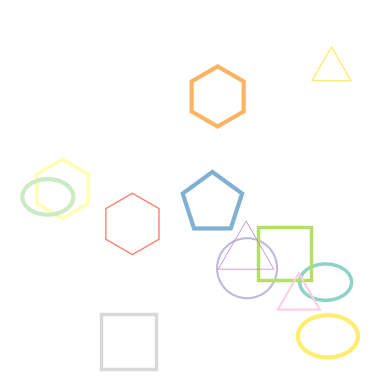[{"shape": "oval", "thickness": 2.5, "radius": 0.34, "center": [0.846, 0.267]}, {"shape": "hexagon", "thickness": 2.5, "radius": 0.38, "center": [0.162, 0.51]}, {"shape": "circle", "thickness": 1.5, "radius": 0.39, "center": [0.642, 0.303]}, {"shape": "hexagon", "thickness": 1, "radius": 0.4, "center": [0.344, 0.418]}, {"shape": "pentagon", "thickness": 3, "radius": 0.41, "center": [0.552, 0.472]}, {"shape": "hexagon", "thickness": 3, "radius": 0.39, "center": [0.565, 0.749]}, {"shape": "square", "thickness": 2.5, "radius": 0.34, "center": [0.738, 0.341]}, {"shape": "triangle", "thickness": 1.5, "radius": 0.31, "center": [0.776, 0.227]}, {"shape": "square", "thickness": 2.5, "radius": 0.35, "center": [0.334, 0.113]}, {"shape": "triangle", "thickness": 0.5, "radius": 0.42, "center": [0.639, 0.343]}, {"shape": "oval", "thickness": 3, "radius": 0.33, "center": [0.124, 0.489]}, {"shape": "oval", "thickness": 3, "radius": 0.39, "center": [0.852, 0.127]}, {"shape": "triangle", "thickness": 1, "radius": 0.29, "center": [0.861, 0.82]}]